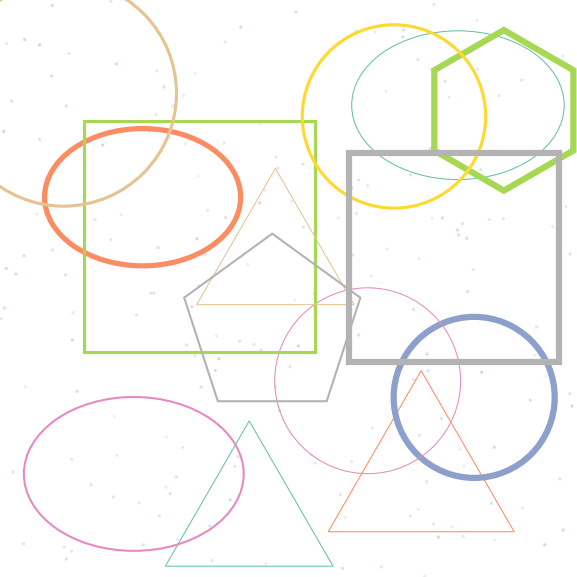[{"shape": "oval", "thickness": 0.5, "radius": 0.92, "center": [0.793, 0.817]}, {"shape": "triangle", "thickness": 0.5, "radius": 0.84, "center": [0.432, 0.103]}, {"shape": "triangle", "thickness": 0.5, "radius": 0.93, "center": [0.729, 0.171]}, {"shape": "oval", "thickness": 2.5, "radius": 0.85, "center": [0.247, 0.658]}, {"shape": "circle", "thickness": 3, "radius": 0.7, "center": [0.821, 0.311]}, {"shape": "circle", "thickness": 0.5, "radius": 0.8, "center": [0.637, 0.34]}, {"shape": "oval", "thickness": 1, "radius": 0.95, "center": [0.232, 0.178]}, {"shape": "hexagon", "thickness": 3, "radius": 0.7, "center": [0.872, 0.808]}, {"shape": "square", "thickness": 1.5, "radius": 1.0, "center": [0.346, 0.59]}, {"shape": "circle", "thickness": 1.5, "radius": 0.79, "center": [0.682, 0.798]}, {"shape": "circle", "thickness": 1.5, "radius": 0.98, "center": [0.11, 0.838]}, {"shape": "triangle", "thickness": 0.5, "radius": 0.79, "center": [0.477, 0.55]}, {"shape": "pentagon", "thickness": 1, "radius": 0.8, "center": [0.471, 0.434]}, {"shape": "square", "thickness": 3, "radius": 0.91, "center": [0.786, 0.553]}]